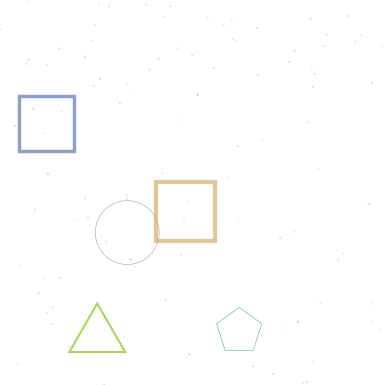[{"shape": "pentagon", "thickness": 0.5, "radius": 0.31, "center": [0.621, 0.14]}, {"shape": "square", "thickness": 2.5, "radius": 0.36, "center": [0.121, 0.68]}, {"shape": "triangle", "thickness": 1.5, "radius": 0.42, "center": [0.253, 0.128]}, {"shape": "square", "thickness": 3, "radius": 0.38, "center": [0.481, 0.45]}, {"shape": "circle", "thickness": 0.5, "radius": 0.42, "center": [0.331, 0.396]}]